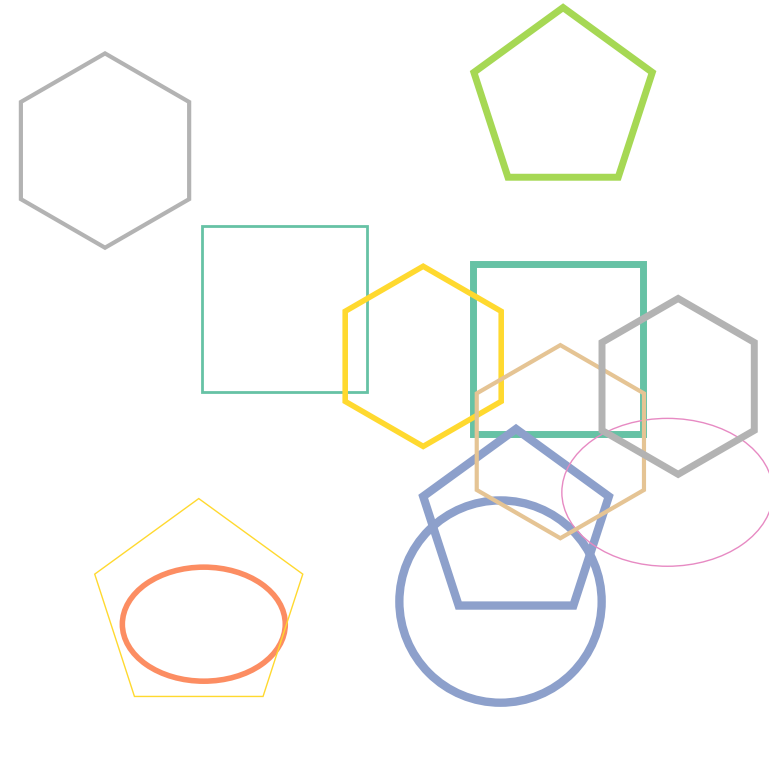[{"shape": "square", "thickness": 2.5, "radius": 0.55, "center": [0.725, 0.547]}, {"shape": "square", "thickness": 1, "radius": 0.54, "center": [0.37, 0.599]}, {"shape": "oval", "thickness": 2, "radius": 0.53, "center": [0.265, 0.189]}, {"shape": "circle", "thickness": 3, "radius": 0.66, "center": [0.65, 0.219]}, {"shape": "pentagon", "thickness": 3, "radius": 0.63, "center": [0.67, 0.316]}, {"shape": "oval", "thickness": 0.5, "radius": 0.69, "center": [0.867, 0.361]}, {"shape": "pentagon", "thickness": 2.5, "radius": 0.61, "center": [0.731, 0.868]}, {"shape": "hexagon", "thickness": 2, "radius": 0.58, "center": [0.55, 0.537]}, {"shape": "pentagon", "thickness": 0.5, "radius": 0.71, "center": [0.258, 0.21]}, {"shape": "hexagon", "thickness": 1.5, "radius": 0.63, "center": [0.728, 0.426]}, {"shape": "hexagon", "thickness": 2.5, "radius": 0.57, "center": [0.881, 0.498]}, {"shape": "hexagon", "thickness": 1.5, "radius": 0.63, "center": [0.136, 0.804]}]